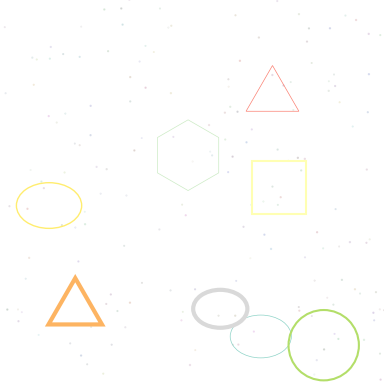[{"shape": "oval", "thickness": 0.5, "radius": 0.4, "center": [0.677, 0.126]}, {"shape": "square", "thickness": 1.5, "radius": 0.35, "center": [0.725, 0.513]}, {"shape": "triangle", "thickness": 0.5, "radius": 0.4, "center": [0.708, 0.751]}, {"shape": "triangle", "thickness": 3, "radius": 0.4, "center": [0.195, 0.197]}, {"shape": "circle", "thickness": 1.5, "radius": 0.46, "center": [0.841, 0.103]}, {"shape": "oval", "thickness": 3, "radius": 0.35, "center": [0.572, 0.198]}, {"shape": "hexagon", "thickness": 0.5, "radius": 0.46, "center": [0.489, 0.597]}, {"shape": "oval", "thickness": 1, "radius": 0.42, "center": [0.127, 0.466]}]